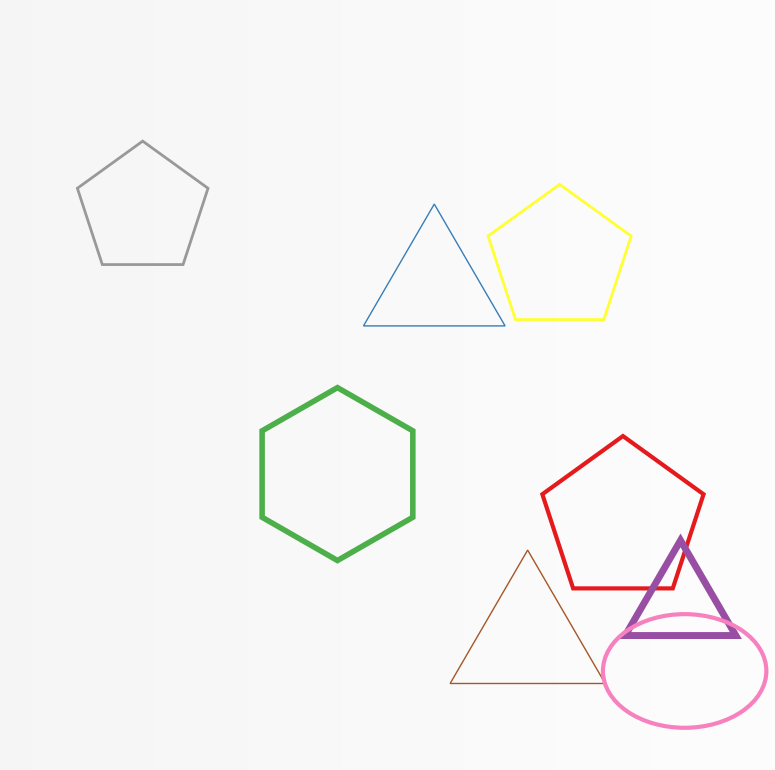[{"shape": "pentagon", "thickness": 1.5, "radius": 0.55, "center": [0.804, 0.324]}, {"shape": "triangle", "thickness": 0.5, "radius": 0.53, "center": [0.56, 0.629]}, {"shape": "hexagon", "thickness": 2, "radius": 0.56, "center": [0.435, 0.384]}, {"shape": "triangle", "thickness": 2.5, "radius": 0.41, "center": [0.878, 0.216]}, {"shape": "pentagon", "thickness": 1, "radius": 0.49, "center": [0.722, 0.663]}, {"shape": "triangle", "thickness": 0.5, "radius": 0.58, "center": [0.681, 0.17]}, {"shape": "oval", "thickness": 1.5, "radius": 0.53, "center": [0.883, 0.129]}, {"shape": "pentagon", "thickness": 1, "radius": 0.44, "center": [0.184, 0.728]}]